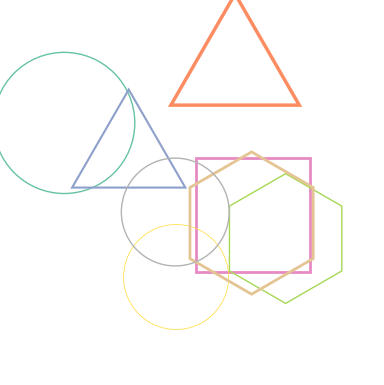[{"shape": "circle", "thickness": 1, "radius": 0.92, "center": [0.167, 0.681]}, {"shape": "triangle", "thickness": 2.5, "radius": 0.96, "center": [0.611, 0.823]}, {"shape": "triangle", "thickness": 1.5, "radius": 0.85, "center": [0.334, 0.598]}, {"shape": "square", "thickness": 2, "radius": 0.74, "center": [0.656, 0.442]}, {"shape": "hexagon", "thickness": 1, "radius": 0.84, "center": [0.742, 0.38]}, {"shape": "circle", "thickness": 0.5, "radius": 0.68, "center": [0.457, 0.28]}, {"shape": "hexagon", "thickness": 2, "radius": 0.92, "center": [0.653, 0.421]}, {"shape": "circle", "thickness": 1, "radius": 0.7, "center": [0.455, 0.449]}]